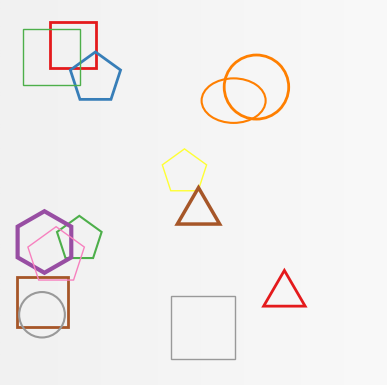[{"shape": "triangle", "thickness": 2, "radius": 0.31, "center": [0.734, 0.236]}, {"shape": "square", "thickness": 2, "radius": 0.3, "center": [0.189, 0.883]}, {"shape": "pentagon", "thickness": 2, "radius": 0.34, "center": [0.246, 0.797]}, {"shape": "square", "thickness": 1, "radius": 0.36, "center": [0.133, 0.852]}, {"shape": "pentagon", "thickness": 1.5, "radius": 0.3, "center": [0.205, 0.379]}, {"shape": "hexagon", "thickness": 3, "radius": 0.4, "center": [0.115, 0.371]}, {"shape": "circle", "thickness": 2, "radius": 0.42, "center": [0.662, 0.774]}, {"shape": "oval", "thickness": 1.5, "radius": 0.41, "center": [0.603, 0.739]}, {"shape": "pentagon", "thickness": 1, "radius": 0.3, "center": [0.476, 0.553]}, {"shape": "triangle", "thickness": 2.5, "radius": 0.32, "center": [0.512, 0.45]}, {"shape": "square", "thickness": 2, "radius": 0.32, "center": [0.11, 0.215]}, {"shape": "pentagon", "thickness": 1, "radius": 0.38, "center": [0.145, 0.335]}, {"shape": "square", "thickness": 1, "radius": 0.41, "center": [0.524, 0.149]}, {"shape": "circle", "thickness": 1.5, "radius": 0.29, "center": [0.108, 0.182]}]